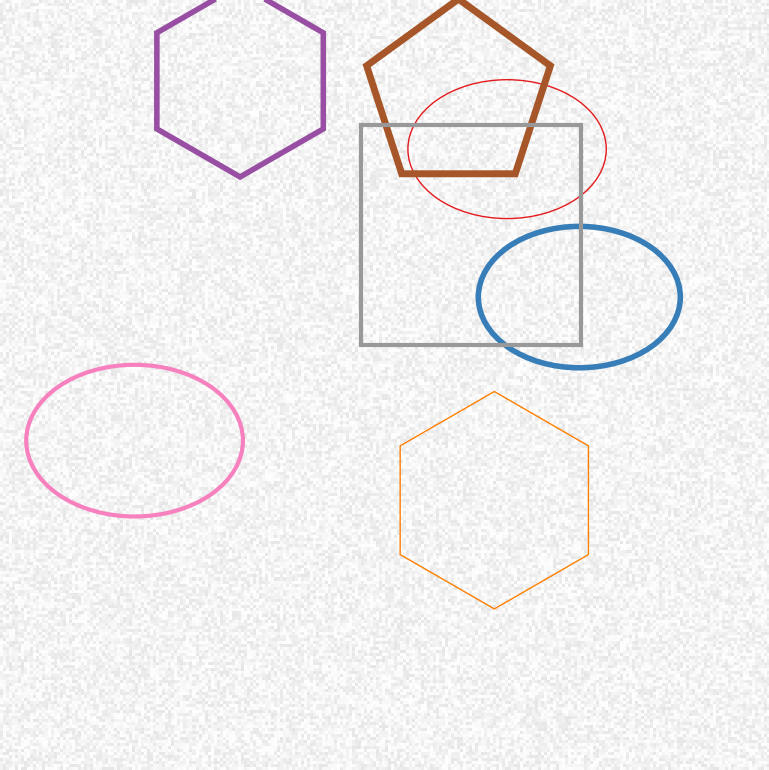[{"shape": "oval", "thickness": 0.5, "radius": 0.64, "center": [0.659, 0.806]}, {"shape": "oval", "thickness": 2, "radius": 0.66, "center": [0.752, 0.614]}, {"shape": "hexagon", "thickness": 2, "radius": 0.62, "center": [0.312, 0.895]}, {"shape": "hexagon", "thickness": 0.5, "radius": 0.71, "center": [0.642, 0.35]}, {"shape": "pentagon", "thickness": 2.5, "radius": 0.63, "center": [0.595, 0.876]}, {"shape": "oval", "thickness": 1.5, "radius": 0.7, "center": [0.175, 0.428]}, {"shape": "square", "thickness": 1.5, "radius": 0.71, "center": [0.612, 0.695]}]